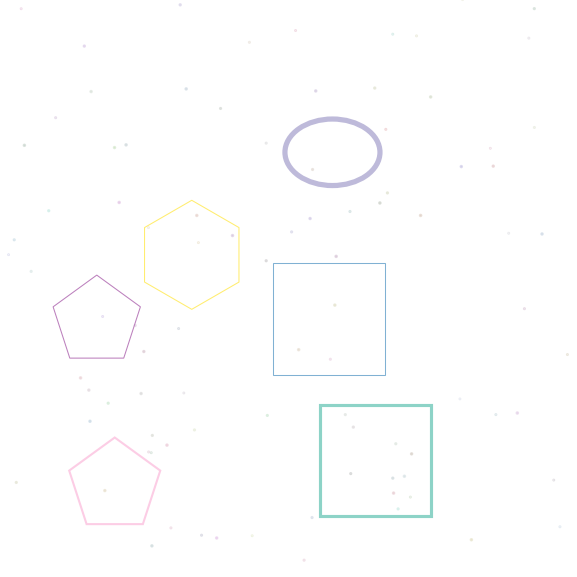[{"shape": "square", "thickness": 1.5, "radius": 0.48, "center": [0.651, 0.201]}, {"shape": "oval", "thickness": 2.5, "radius": 0.41, "center": [0.576, 0.735]}, {"shape": "square", "thickness": 0.5, "radius": 0.49, "center": [0.57, 0.446]}, {"shape": "pentagon", "thickness": 1, "radius": 0.41, "center": [0.199, 0.159]}, {"shape": "pentagon", "thickness": 0.5, "radius": 0.4, "center": [0.168, 0.443]}, {"shape": "hexagon", "thickness": 0.5, "radius": 0.47, "center": [0.332, 0.558]}]